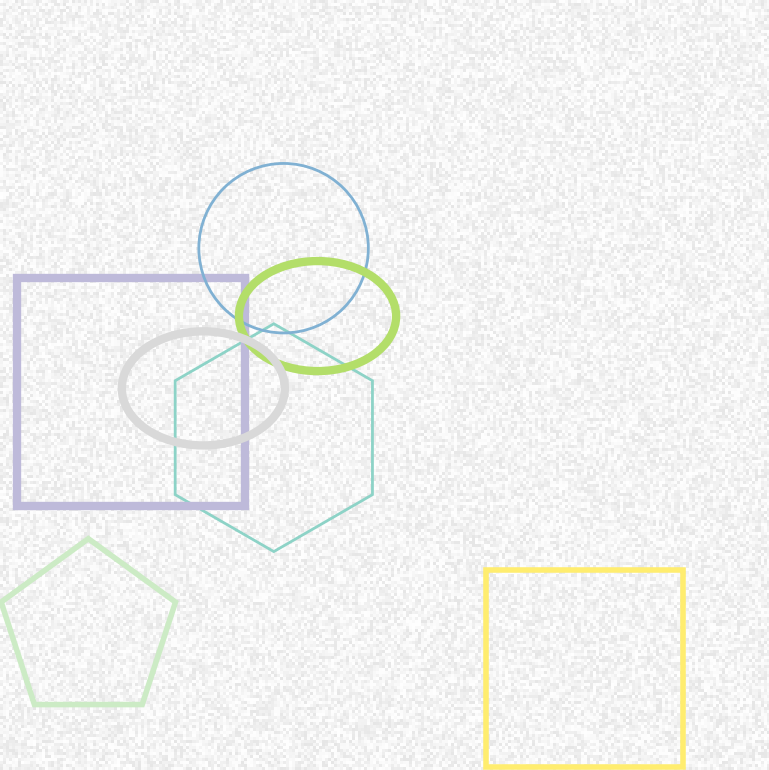[{"shape": "hexagon", "thickness": 1, "radius": 0.74, "center": [0.356, 0.432]}, {"shape": "square", "thickness": 3, "radius": 0.74, "center": [0.17, 0.491]}, {"shape": "circle", "thickness": 1, "radius": 0.55, "center": [0.368, 0.678]}, {"shape": "oval", "thickness": 3, "radius": 0.51, "center": [0.412, 0.59]}, {"shape": "oval", "thickness": 3, "radius": 0.53, "center": [0.264, 0.496]}, {"shape": "pentagon", "thickness": 2, "radius": 0.6, "center": [0.115, 0.181]}, {"shape": "square", "thickness": 2, "radius": 0.64, "center": [0.759, 0.132]}]